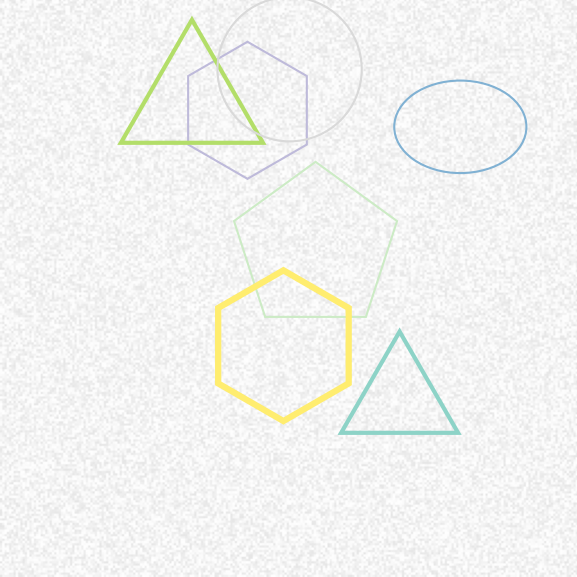[{"shape": "triangle", "thickness": 2, "radius": 0.58, "center": [0.692, 0.308]}, {"shape": "hexagon", "thickness": 1, "radius": 0.59, "center": [0.429, 0.808]}, {"shape": "oval", "thickness": 1, "radius": 0.57, "center": [0.797, 0.78]}, {"shape": "triangle", "thickness": 2, "radius": 0.71, "center": [0.332, 0.823]}, {"shape": "circle", "thickness": 1, "radius": 0.62, "center": [0.501, 0.879]}, {"shape": "pentagon", "thickness": 1, "radius": 0.74, "center": [0.546, 0.57]}, {"shape": "hexagon", "thickness": 3, "radius": 0.65, "center": [0.491, 0.401]}]